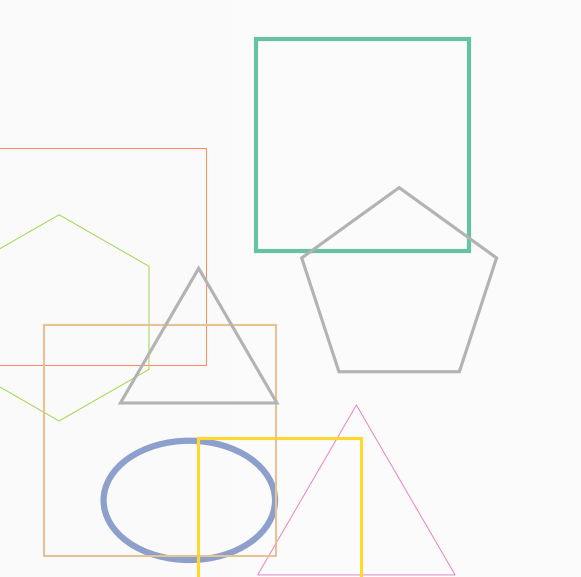[{"shape": "square", "thickness": 2, "radius": 0.92, "center": [0.624, 0.747]}, {"shape": "square", "thickness": 0.5, "radius": 0.94, "center": [0.166, 0.555]}, {"shape": "oval", "thickness": 3, "radius": 0.74, "center": [0.326, 0.133]}, {"shape": "triangle", "thickness": 0.5, "radius": 0.98, "center": [0.613, 0.102]}, {"shape": "hexagon", "thickness": 0.5, "radius": 0.89, "center": [0.102, 0.449]}, {"shape": "square", "thickness": 1.5, "radius": 0.7, "center": [0.481, 0.101]}, {"shape": "square", "thickness": 1, "radius": 1.0, "center": [0.275, 0.237]}, {"shape": "pentagon", "thickness": 1.5, "radius": 0.88, "center": [0.687, 0.498]}, {"shape": "triangle", "thickness": 1.5, "radius": 0.78, "center": [0.342, 0.379]}]